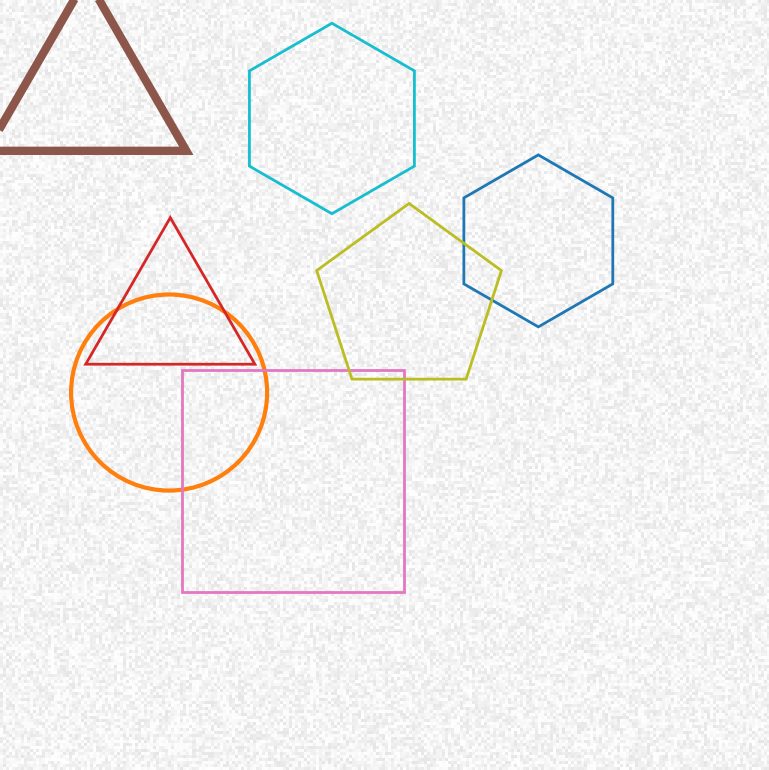[{"shape": "hexagon", "thickness": 1, "radius": 0.56, "center": [0.699, 0.687]}, {"shape": "circle", "thickness": 1.5, "radius": 0.64, "center": [0.22, 0.49]}, {"shape": "triangle", "thickness": 1, "radius": 0.63, "center": [0.221, 0.59]}, {"shape": "triangle", "thickness": 3, "radius": 0.75, "center": [0.112, 0.879]}, {"shape": "square", "thickness": 1, "radius": 0.72, "center": [0.381, 0.376]}, {"shape": "pentagon", "thickness": 1, "radius": 0.63, "center": [0.531, 0.61]}, {"shape": "hexagon", "thickness": 1, "radius": 0.62, "center": [0.431, 0.846]}]